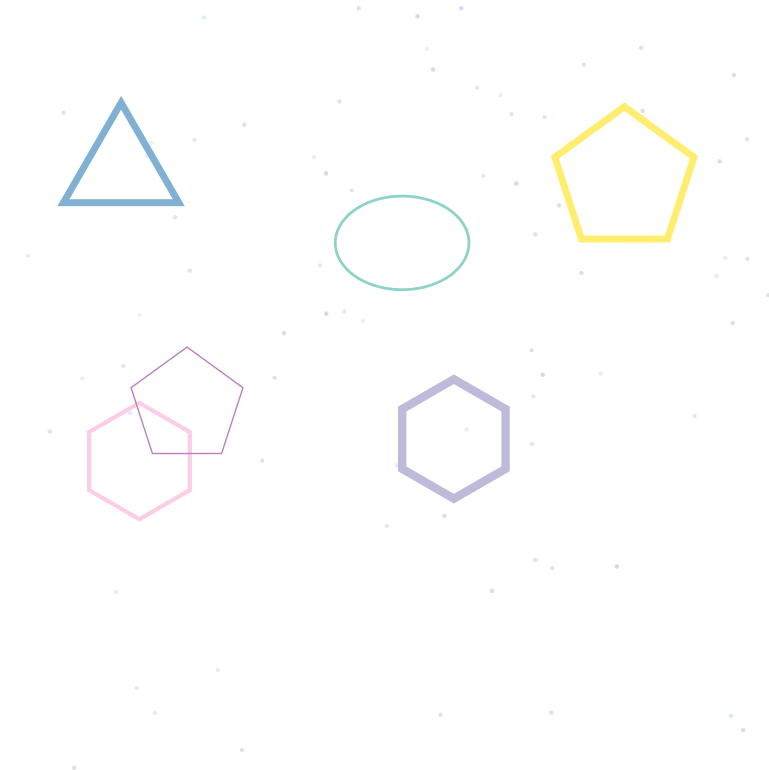[{"shape": "oval", "thickness": 1, "radius": 0.43, "center": [0.522, 0.685]}, {"shape": "hexagon", "thickness": 3, "radius": 0.39, "center": [0.589, 0.43]}, {"shape": "triangle", "thickness": 2.5, "radius": 0.43, "center": [0.157, 0.78]}, {"shape": "hexagon", "thickness": 1.5, "radius": 0.38, "center": [0.181, 0.401]}, {"shape": "pentagon", "thickness": 0.5, "radius": 0.38, "center": [0.243, 0.473]}, {"shape": "pentagon", "thickness": 2.5, "radius": 0.47, "center": [0.811, 0.766]}]